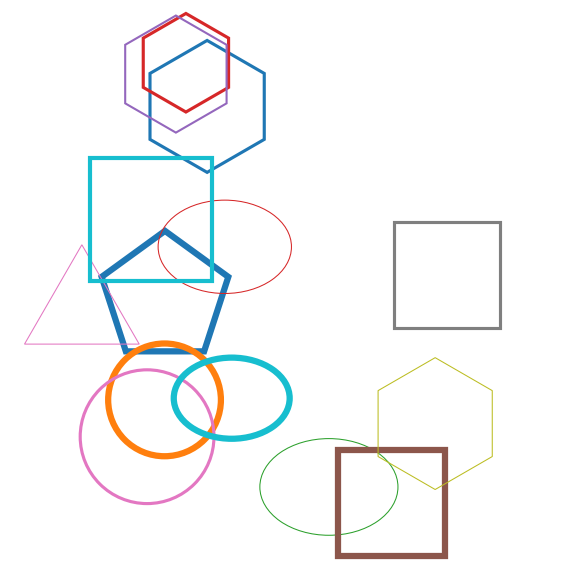[{"shape": "pentagon", "thickness": 3, "radius": 0.58, "center": [0.286, 0.484]}, {"shape": "hexagon", "thickness": 1.5, "radius": 0.57, "center": [0.359, 0.815]}, {"shape": "circle", "thickness": 3, "radius": 0.49, "center": [0.285, 0.307]}, {"shape": "oval", "thickness": 0.5, "radius": 0.6, "center": [0.57, 0.156]}, {"shape": "hexagon", "thickness": 1.5, "radius": 0.43, "center": [0.322, 0.89]}, {"shape": "oval", "thickness": 0.5, "radius": 0.58, "center": [0.389, 0.572]}, {"shape": "hexagon", "thickness": 1, "radius": 0.51, "center": [0.305, 0.871]}, {"shape": "square", "thickness": 3, "radius": 0.46, "center": [0.678, 0.128]}, {"shape": "circle", "thickness": 1.5, "radius": 0.58, "center": [0.255, 0.243]}, {"shape": "triangle", "thickness": 0.5, "radius": 0.57, "center": [0.142, 0.461]}, {"shape": "square", "thickness": 1.5, "radius": 0.46, "center": [0.774, 0.522]}, {"shape": "hexagon", "thickness": 0.5, "radius": 0.57, "center": [0.754, 0.266]}, {"shape": "oval", "thickness": 3, "radius": 0.5, "center": [0.401, 0.31]}, {"shape": "square", "thickness": 2, "radius": 0.53, "center": [0.262, 0.619]}]